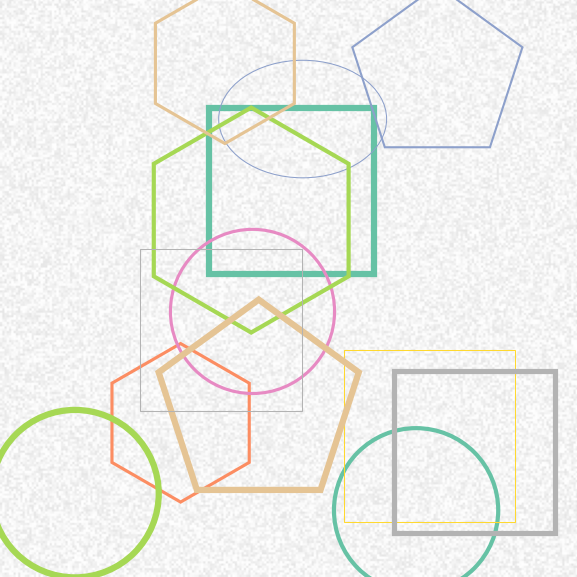[{"shape": "square", "thickness": 3, "radius": 0.72, "center": [0.505, 0.668]}, {"shape": "circle", "thickness": 2, "radius": 0.71, "center": [0.721, 0.116]}, {"shape": "hexagon", "thickness": 1.5, "radius": 0.69, "center": [0.313, 0.267]}, {"shape": "oval", "thickness": 0.5, "radius": 0.73, "center": [0.524, 0.793]}, {"shape": "pentagon", "thickness": 1, "radius": 0.77, "center": [0.757, 0.869]}, {"shape": "circle", "thickness": 1.5, "radius": 0.71, "center": [0.437, 0.46]}, {"shape": "hexagon", "thickness": 2, "radius": 0.97, "center": [0.435, 0.618]}, {"shape": "circle", "thickness": 3, "radius": 0.72, "center": [0.13, 0.144]}, {"shape": "square", "thickness": 0.5, "radius": 0.74, "center": [0.744, 0.244]}, {"shape": "pentagon", "thickness": 3, "radius": 0.91, "center": [0.448, 0.298]}, {"shape": "hexagon", "thickness": 1.5, "radius": 0.69, "center": [0.389, 0.889]}, {"shape": "square", "thickness": 2.5, "radius": 0.7, "center": [0.822, 0.217]}, {"shape": "square", "thickness": 0.5, "radius": 0.7, "center": [0.383, 0.427]}]